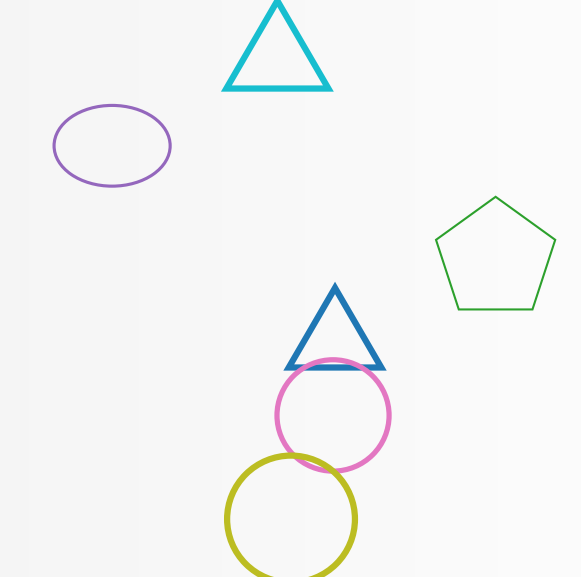[{"shape": "triangle", "thickness": 3, "radius": 0.46, "center": [0.576, 0.409]}, {"shape": "pentagon", "thickness": 1, "radius": 0.54, "center": [0.853, 0.551]}, {"shape": "oval", "thickness": 1.5, "radius": 0.5, "center": [0.193, 0.747]}, {"shape": "circle", "thickness": 2.5, "radius": 0.48, "center": [0.573, 0.28]}, {"shape": "circle", "thickness": 3, "radius": 0.55, "center": [0.501, 0.1]}, {"shape": "triangle", "thickness": 3, "radius": 0.51, "center": [0.477, 0.896]}]